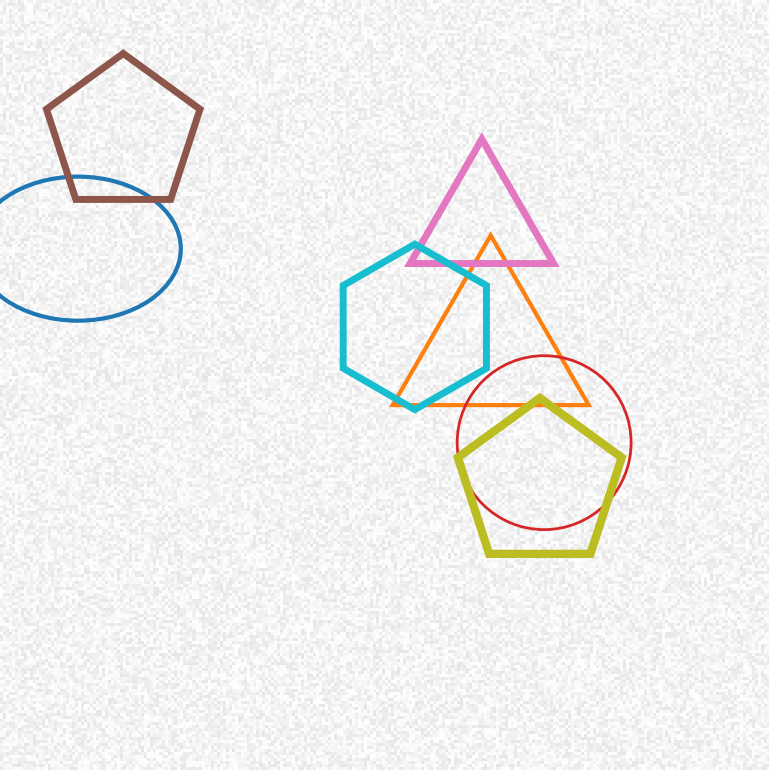[{"shape": "oval", "thickness": 1.5, "radius": 0.67, "center": [0.101, 0.677]}, {"shape": "triangle", "thickness": 1.5, "radius": 0.73, "center": [0.637, 0.547]}, {"shape": "circle", "thickness": 1, "radius": 0.56, "center": [0.707, 0.425]}, {"shape": "pentagon", "thickness": 2.5, "radius": 0.52, "center": [0.16, 0.826]}, {"shape": "triangle", "thickness": 2.5, "radius": 0.54, "center": [0.626, 0.712]}, {"shape": "pentagon", "thickness": 3, "radius": 0.56, "center": [0.701, 0.371]}, {"shape": "hexagon", "thickness": 2.5, "radius": 0.54, "center": [0.539, 0.575]}]